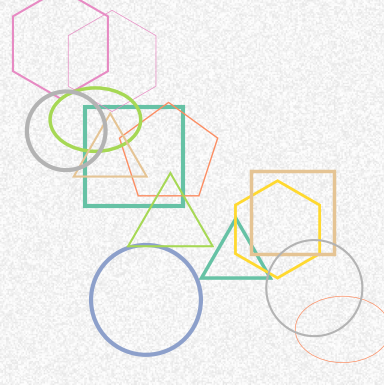[{"shape": "triangle", "thickness": 2.5, "radius": 0.52, "center": [0.613, 0.329]}, {"shape": "square", "thickness": 3, "radius": 0.64, "center": [0.347, 0.593]}, {"shape": "oval", "thickness": 0.5, "radius": 0.62, "center": [0.89, 0.144]}, {"shape": "pentagon", "thickness": 1, "radius": 0.67, "center": [0.438, 0.6]}, {"shape": "circle", "thickness": 3, "radius": 0.71, "center": [0.379, 0.221]}, {"shape": "hexagon", "thickness": 1.5, "radius": 0.71, "center": [0.157, 0.886]}, {"shape": "hexagon", "thickness": 0.5, "radius": 0.66, "center": [0.291, 0.842]}, {"shape": "triangle", "thickness": 1.5, "radius": 0.63, "center": [0.443, 0.424]}, {"shape": "oval", "thickness": 2.5, "radius": 0.59, "center": [0.248, 0.689]}, {"shape": "hexagon", "thickness": 2, "radius": 0.63, "center": [0.721, 0.404]}, {"shape": "triangle", "thickness": 1.5, "radius": 0.55, "center": [0.286, 0.596]}, {"shape": "square", "thickness": 2.5, "radius": 0.54, "center": [0.76, 0.447]}, {"shape": "circle", "thickness": 1.5, "radius": 0.62, "center": [0.816, 0.252]}, {"shape": "circle", "thickness": 3, "radius": 0.51, "center": [0.172, 0.66]}]